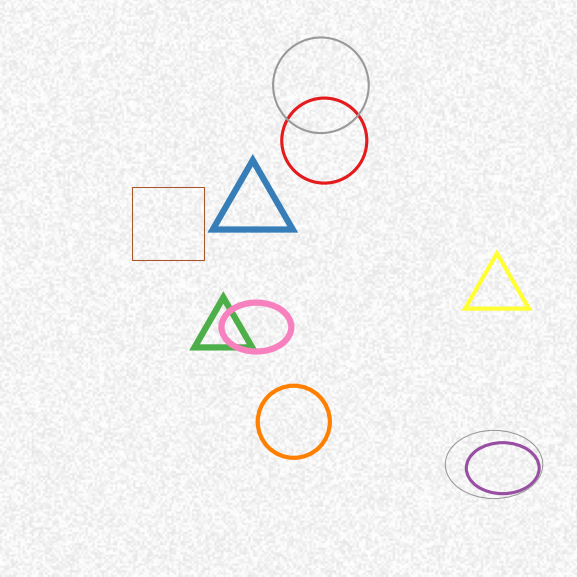[{"shape": "circle", "thickness": 1.5, "radius": 0.37, "center": [0.562, 0.756]}, {"shape": "triangle", "thickness": 3, "radius": 0.4, "center": [0.438, 0.642]}, {"shape": "triangle", "thickness": 3, "radius": 0.29, "center": [0.387, 0.426]}, {"shape": "oval", "thickness": 1.5, "radius": 0.32, "center": [0.871, 0.188]}, {"shape": "circle", "thickness": 2, "radius": 0.31, "center": [0.509, 0.269]}, {"shape": "triangle", "thickness": 2, "radius": 0.32, "center": [0.861, 0.497]}, {"shape": "square", "thickness": 0.5, "radius": 0.31, "center": [0.291, 0.612]}, {"shape": "oval", "thickness": 3, "radius": 0.3, "center": [0.444, 0.433]}, {"shape": "oval", "thickness": 0.5, "radius": 0.42, "center": [0.855, 0.195]}, {"shape": "circle", "thickness": 1, "radius": 0.41, "center": [0.556, 0.851]}]